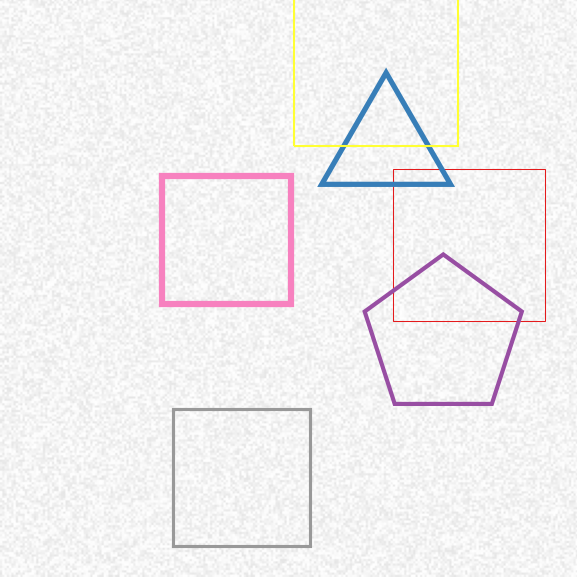[{"shape": "square", "thickness": 0.5, "radius": 0.66, "center": [0.812, 0.575]}, {"shape": "triangle", "thickness": 2.5, "radius": 0.64, "center": [0.669, 0.744]}, {"shape": "pentagon", "thickness": 2, "radius": 0.72, "center": [0.768, 0.415]}, {"shape": "square", "thickness": 1, "radius": 0.71, "center": [0.651, 0.888]}, {"shape": "square", "thickness": 3, "radius": 0.55, "center": [0.392, 0.584]}, {"shape": "square", "thickness": 1.5, "radius": 0.59, "center": [0.419, 0.173]}]